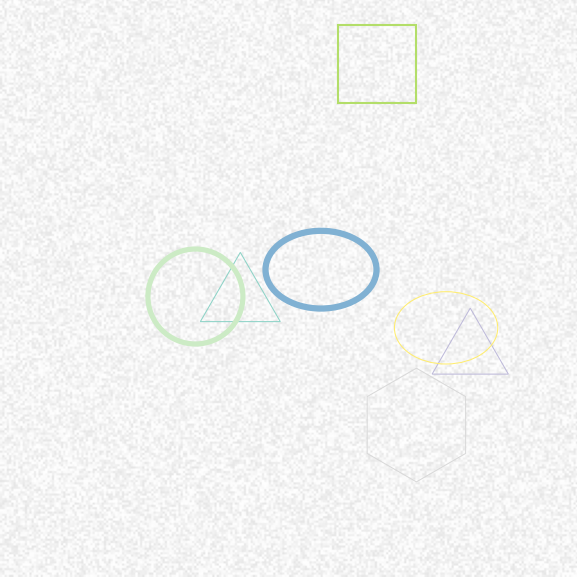[{"shape": "triangle", "thickness": 0.5, "radius": 0.4, "center": [0.416, 0.482]}, {"shape": "triangle", "thickness": 0.5, "radius": 0.38, "center": [0.814, 0.389]}, {"shape": "oval", "thickness": 3, "radius": 0.48, "center": [0.556, 0.532]}, {"shape": "square", "thickness": 1, "radius": 0.34, "center": [0.652, 0.889]}, {"shape": "hexagon", "thickness": 0.5, "radius": 0.49, "center": [0.721, 0.263]}, {"shape": "circle", "thickness": 2.5, "radius": 0.41, "center": [0.338, 0.486]}, {"shape": "oval", "thickness": 0.5, "radius": 0.45, "center": [0.772, 0.431]}]